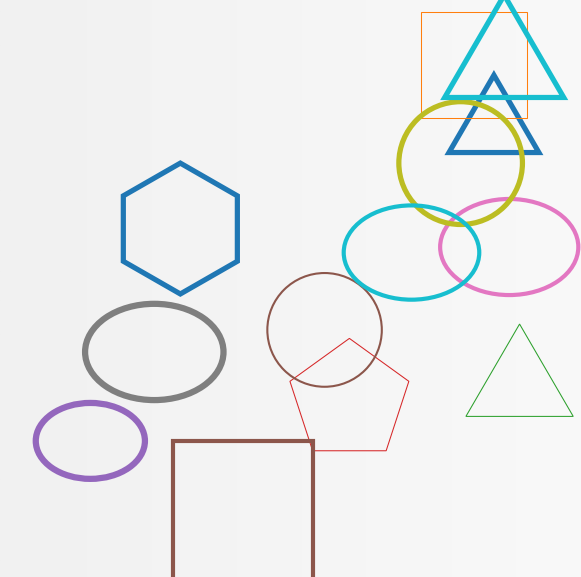[{"shape": "triangle", "thickness": 2.5, "radius": 0.45, "center": [0.85, 0.78]}, {"shape": "hexagon", "thickness": 2.5, "radius": 0.57, "center": [0.31, 0.603]}, {"shape": "square", "thickness": 0.5, "radius": 0.45, "center": [0.815, 0.887]}, {"shape": "triangle", "thickness": 0.5, "radius": 0.53, "center": [0.894, 0.331]}, {"shape": "pentagon", "thickness": 0.5, "radius": 0.54, "center": [0.601, 0.306]}, {"shape": "oval", "thickness": 3, "radius": 0.47, "center": [0.155, 0.236]}, {"shape": "square", "thickness": 2, "radius": 0.6, "center": [0.418, 0.115]}, {"shape": "circle", "thickness": 1, "radius": 0.49, "center": [0.558, 0.428]}, {"shape": "oval", "thickness": 2, "radius": 0.59, "center": [0.876, 0.571]}, {"shape": "oval", "thickness": 3, "radius": 0.6, "center": [0.265, 0.39]}, {"shape": "circle", "thickness": 2.5, "radius": 0.53, "center": [0.793, 0.717]}, {"shape": "oval", "thickness": 2, "radius": 0.58, "center": [0.708, 0.562]}, {"shape": "triangle", "thickness": 2.5, "radius": 0.59, "center": [0.867, 0.889]}]